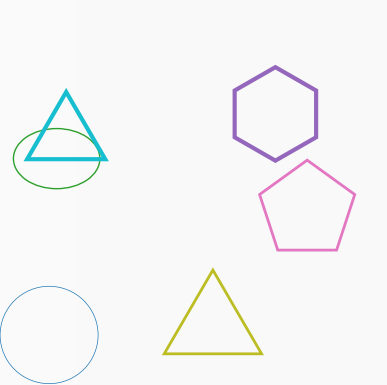[{"shape": "circle", "thickness": 0.5, "radius": 0.63, "center": [0.127, 0.13]}, {"shape": "oval", "thickness": 1, "radius": 0.56, "center": [0.146, 0.588]}, {"shape": "hexagon", "thickness": 3, "radius": 0.61, "center": [0.711, 0.704]}, {"shape": "pentagon", "thickness": 2, "radius": 0.65, "center": [0.793, 0.455]}, {"shape": "triangle", "thickness": 2, "radius": 0.73, "center": [0.549, 0.154]}, {"shape": "triangle", "thickness": 3, "radius": 0.58, "center": [0.171, 0.645]}]